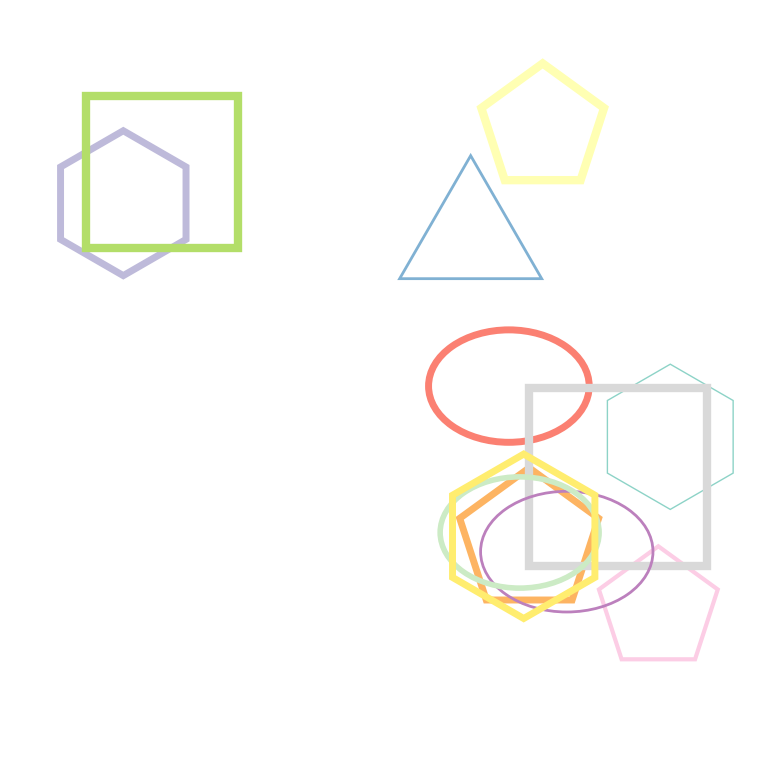[{"shape": "hexagon", "thickness": 0.5, "radius": 0.47, "center": [0.87, 0.433]}, {"shape": "pentagon", "thickness": 3, "radius": 0.42, "center": [0.705, 0.834]}, {"shape": "hexagon", "thickness": 2.5, "radius": 0.47, "center": [0.16, 0.736]}, {"shape": "oval", "thickness": 2.5, "radius": 0.52, "center": [0.661, 0.499]}, {"shape": "triangle", "thickness": 1, "radius": 0.53, "center": [0.611, 0.691]}, {"shape": "pentagon", "thickness": 2.5, "radius": 0.47, "center": [0.687, 0.298]}, {"shape": "square", "thickness": 3, "radius": 0.49, "center": [0.211, 0.777]}, {"shape": "pentagon", "thickness": 1.5, "radius": 0.41, "center": [0.855, 0.209]}, {"shape": "square", "thickness": 3, "radius": 0.58, "center": [0.803, 0.381]}, {"shape": "oval", "thickness": 1, "radius": 0.56, "center": [0.736, 0.284]}, {"shape": "oval", "thickness": 2, "radius": 0.52, "center": [0.675, 0.308]}, {"shape": "hexagon", "thickness": 2.5, "radius": 0.53, "center": [0.68, 0.304]}]